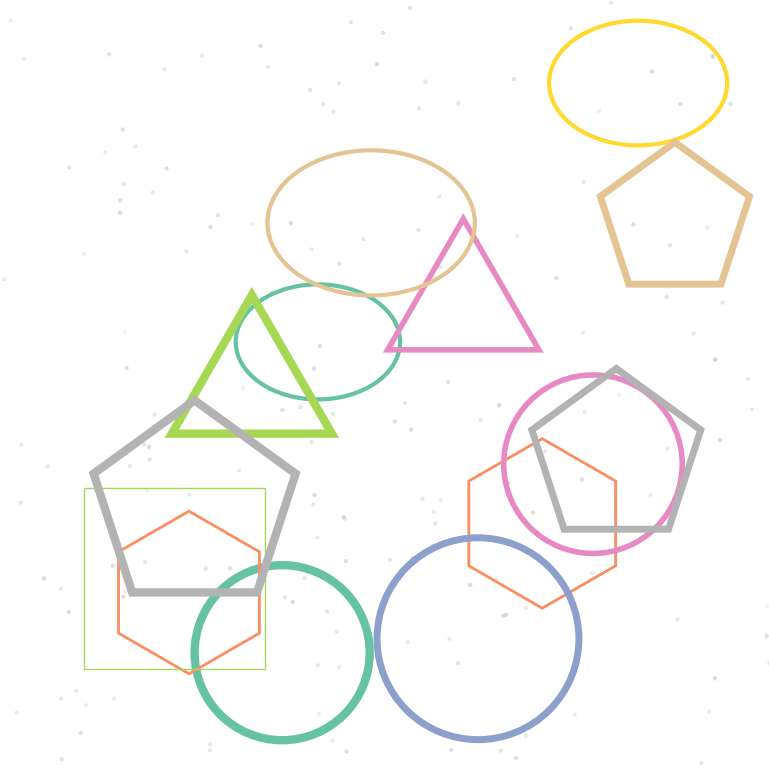[{"shape": "oval", "thickness": 1.5, "radius": 0.53, "center": [0.413, 0.556]}, {"shape": "circle", "thickness": 3, "radius": 0.57, "center": [0.366, 0.152]}, {"shape": "hexagon", "thickness": 1, "radius": 0.53, "center": [0.245, 0.231]}, {"shape": "hexagon", "thickness": 1, "radius": 0.55, "center": [0.704, 0.32]}, {"shape": "circle", "thickness": 2.5, "radius": 0.66, "center": [0.621, 0.17]}, {"shape": "triangle", "thickness": 2, "radius": 0.57, "center": [0.602, 0.602]}, {"shape": "circle", "thickness": 2, "radius": 0.58, "center": [0.77, 0.397]}, {"shape": "triangle", "thickness": 3, "radius": 0.6, "center": [0.327, 0.497]}, {"shape": "square", "thickness": 0.5, "radius": 0.59, "center": [0.227, 0.249]}, {"shape": "oval", "thickness": 1.5, "radius": 0.58, "center": [0.829, 0.892]}, {"shape": "pentagon", "thickness": 2.5, "radius": 0.51, "center": [0.877, 0.713]}, {"shape": "oval", "thickness": 1.5, "radius": 0.67, "center": [0.482, 0.711]}, {"shape": "pentagon", "thickness": 2.5, "radius": 0.58, "center": [0.8, 0.406]}, {"shape": "pentagon", "thickness": 3, "radius": 0.69, "center": [0.253, 0.342]}]